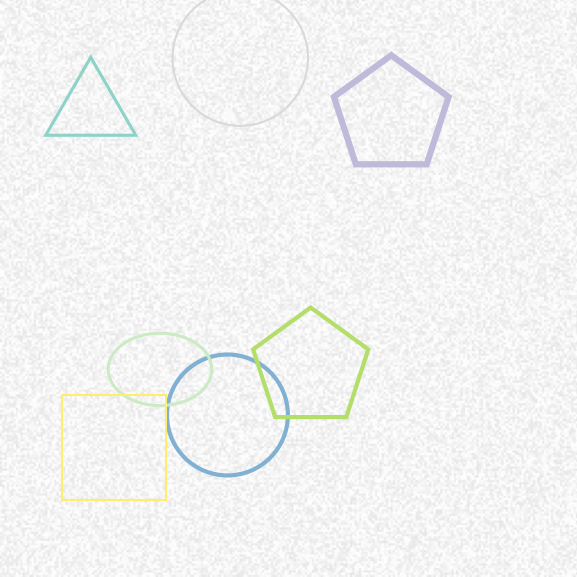[{"shape": "triangle", "thickness": 1.5, "radius": 0.45, "center": [0.157, 0.81]}, {"shape": "pentagon", "thickness": 3, "radius": 0.52, "center": [0.677, 0.799]}, {"shape": "circle", "thickness": 2, "radius": 0.52, "center": [0.394, 0.281]}, {"shape": "pentagon", "thickness": 2, "radius": 0.52, "center": [0.538, 0.362]}, {"shape": "circle", "thickness": 1, "radius": 0.59, "center": [0.416, 0.899]}, {"shape": "oval", "thickness": 1.5, "radius": 0.45, "center": [0.277, 0.36]}, {"shape": "square", "thickness": 1, "radius": 0.45, "center": [0.197, 0.224]}]